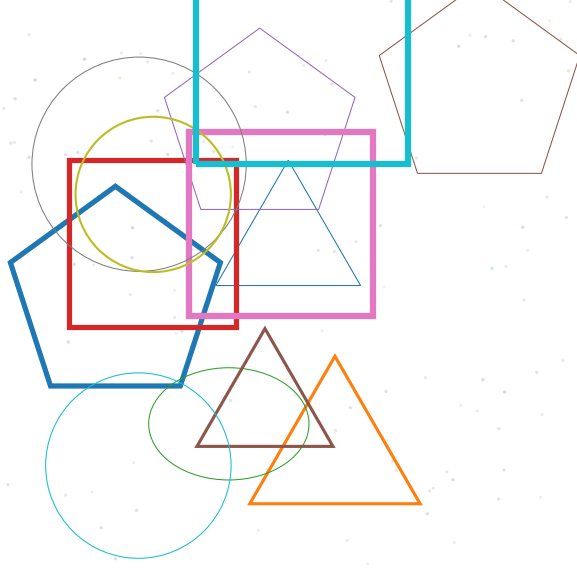[{"shape": "triangle", "thickness": 0.5, "radius": 0.72, "center": [0.499, 0.577]}, {"shape": "pentagon", "thickness": 2.5, "radius": 0.96, "center": [0.2, 0.485]}, {"shape": "triangle", "thickness": 1.5, "radius": 0.85, "center": [0.58, 0.212]}, {"shape": "oval", "thickness": 0.5, "radius": 0.69, "center": [0.396, 0.265]}, {"shape": "square", "thickness": 2.5, "radius": 0.72, "center": [0.264, 0.578]}, {"shape": "pentagon", "thickness": 0.5, "radius": 0.87, "center": [0.45, 0.777]}, {"shape": "triangle", "thickness": 1.5, "radius": 0.68, "center": [0.459, 0.294]}, {"shape": "pentagon", "thickness": 0.5, "radius": 0.91, "center": [0.83, 0.847]}, {"shape": "square", "thickness": 3, "radius": 0.8, "center": [0.486, 0.611]}, {"shape": "circle", "thickness": 0.5, "radius": 0.93, "center": [0.241, 0.715]}, {"shape": "circle", "thickness": 1, "radius": 0.67, "center": [0.265, 0.662]}, {"shape": "circle", "thickness": 0.5, "radius": 0.8, "center": [0.24, 0.193]}, {"shape": "square", "thickness": 3, "radius": 0.92, "center": [0.523, 0.899]}]